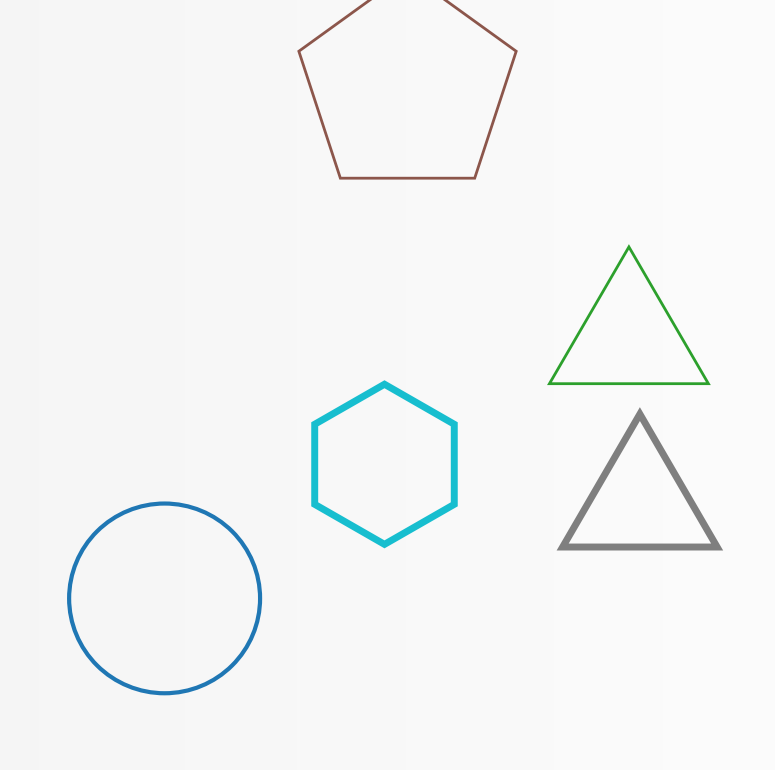[{"shape": "circle", "thickness": 1.5, "radius": 0.62, "center": [0.212, 0.223]}, {"shape": "triangle", "thickness": 1, "radius": 0.59, "center": [0.812, 0.561]}, {"shape": "pentagon", "thickness": 1, "radius": 0.74, "center": [0.526, 0.888]}, {"shape": "triangle", "thickness": 2.5, "radius": 0.58, "center": [0.826, 0.347]}, {"shape": "hexagon", "thickness": 2.5, "radius": 0.52, "center": [0.496, 0.397]}]